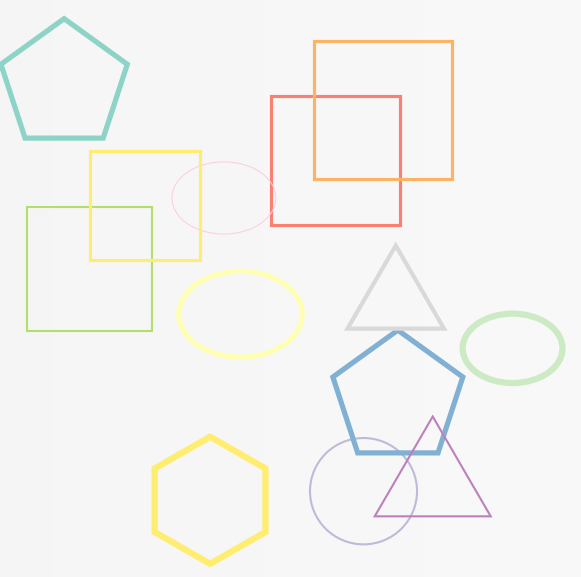[{"shape": "pentagon", "thickness": 2.5, "radius": 0.57, "center": [0.11, 0.852]}, {"shape": "oval", "thickness": 2.5, "radius": 0.53, "center": [0.414, 0.455]}, {"shape": "circle", "thickness": 1, "radius": 0.46, "center": [0.625, 0.149]}, {"shape": "square", "thickness": 1.5, "radius": 0.55, "center": [0.577, 0.721]}, {"shape": "pentagon", "thickness": 2.5, "radius": 0.59, "center": [0.684, 0.31]}, {"shape": "square", "thickness": 1.5, "radius": 0.59, "center": [0.659, 0.809]}, {"shape": "square", "thickness": 1, "radius": 0.54, "center": [0.154, 0.534]}, {"shape": "oval", "thickness": 0.5, "radius": 0.45, "center": [0.385, 0.656]}, {"shape": "triangle", "thickness": 2, "radius": 0.48, "center": [0.681, 0.478]}, {"shape": "triangle", "thickness": 1, "radius": 0.58, "center": [0.744, 0.163]}, {"shape": "oval", "thickness": 3, "radius": 0.43, "center": [0.882, 0.396]}, {"shape": "hexagon", "thickness": 3, "radius": 0.55, "center": [0.361, 0.133]}, {"shape": "square", "thickness": 1.5, "radius": 0.47, "center": [0.249, 0.643]}]